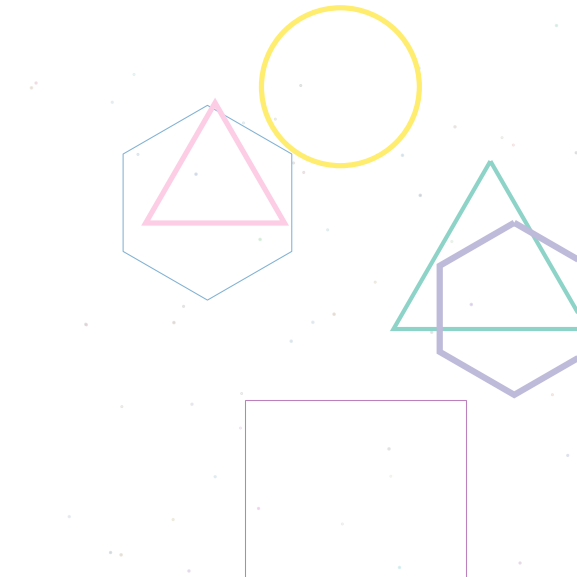[{"shape": "triangle", "thickness": 2, "radius": 0.97, "center": [0.849, 0.526]}, {"shape": "hexagon", "thickness": 3, "radius": 0.75, "center": [0.89, 0.464]}, {"shape": "hexagon", "thickness": 0.5, "radius": 0.84, "center": [0.359, 0.648]}, {"shape": "triangle", "thickness": 2.5, "radius": 0.69, "center": [0.372, 0.682]}, {"shape": "square", "thickness": 0.5, "radius": 0.96, "center": [0.615, 0.116]}, {"shape": "circle", "thickness": 2.5, "radius": 0.68, "center": [0.589, 0.849]}]